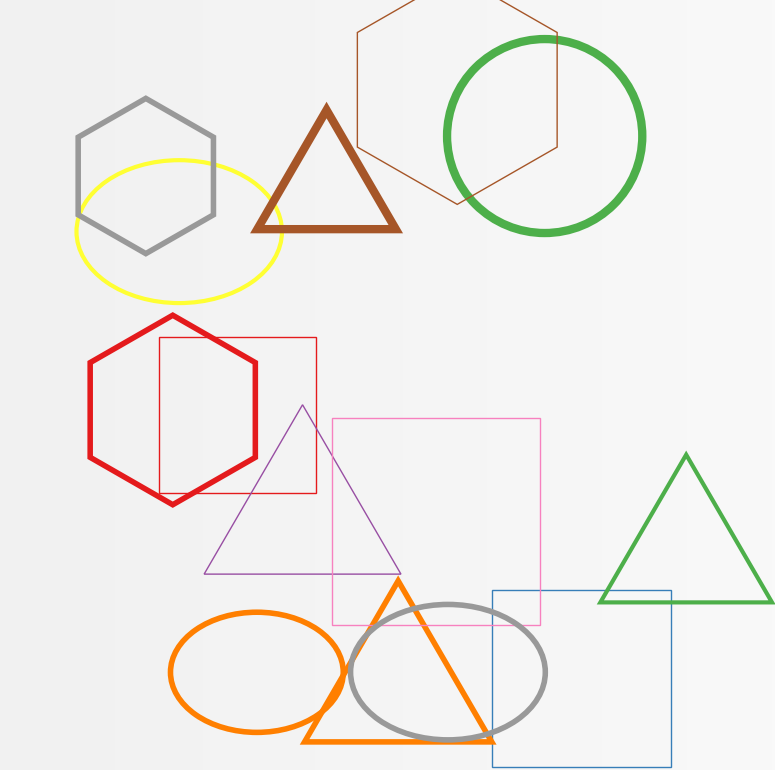[{"shape": "hexagon", "thickness": 2, "radius": 0.62, "center": [0.223, 0.468]}, {"shape": "square", "thickness": 0.5, "radius": 0.5, "center": [0.306, 0.461]}, {"shape": "square", "thickness": 0.5, "radius": 0.58, "center": [0.751, 0.119]}, {"shape": "triangle", "thickness": 1.5, "radius": 0.64, "center": [0.885, 0.282]}, {"shape": "circle", "thickness": 3, "radius": 0.63, "center": [0.703, 0.823]}, {"shape": "triangle", "thickness": 0.5, "radius": 0.73, "center": [0.39, 0.328]}, {"shape": "triangle", "thickness": 2, "radius": 0.7, "center": [0.514, 0.106]}, {"shape": "oval", "thickness": 2, "radius": 0.56, "center": [0.331, 0.127]}, {"shape": "oval", "thickness": 1.5, "radius": 0.66, "center": [0.231, 0.699]}, {"shape": "triangle", "thickness": 3, "radius": 0.52, "center": [0.421, 0.754]}, {"shape": "hexagon", "thickness": 0.5, "radius": 0.74, "center": [0.59, 0.883]}, {"shape": "square", "thickness": 0.5, "radius": 0.67, "center": [0.562, 0.323]}, {"shape": "oval", "thickness": 2, "radius": 0.63, "center": [0.578, 0.127]}, {"shape": "hexagon", "thickness": 2, "radius": 0.5, "center": [0.188, 0.771]}]